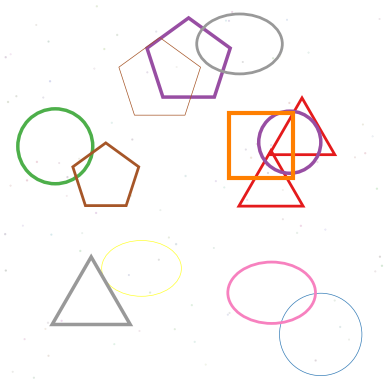[{"shape": "triangle", "thickness": 2, "radius": 0.48, "center": [0.704, 0.513]}, {"shape": "triangle", "thickness": 2, "radius": 0.49, "center": [0.784, 0.647]}, {"shape": "circle", "thickness": 0.5, "radius": 0.54, "center": [0.833, 0.131]}, {"shape": "circle", "thickness": 2.5, "radius": 0.49, "center": [0.144, 0.62]}, {"shape": "pentagon", "thickness": 2.5, "radius": 0.57, "center": [0.49, 0.84]}, {"shape": "circle", "thickness": 2.5, "radius": 0.4, "center": [0.753, 0.631]}, {"shape": "square", "thickness": 3, "radius": 0.42, "center": [0.678, 0.623]}, {"shape": "oval", "thickness": 0.5, "radius": 0.52, "center": [0.368, 0.303]}, {"shape": "pentagon", "thickness": 0.5, "radius": 0.56, "center": [0.415, 0.791]}, {"shape": "pentagon", "thickness": 2, "radius": 0.45, "center": [0.275, 0.539]}, {"shape": "oval", "thickness": 2, "radius": 0.57, "center": [0.706, 0.24]}, {"shape": "triangle", "thickness": 2.5, "radius": 0.59, "center": [0.237, 0.216]}, {"shape": "oval", "thickness": 2, "radius": 0.56, "center": [0.622, 0.886]}]